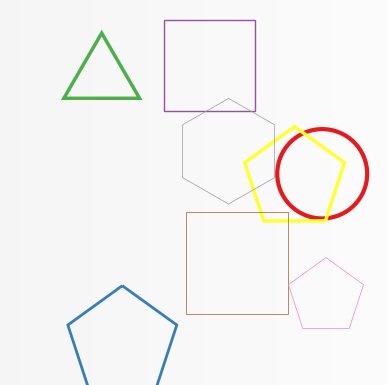[{"shape": "circle", "thickness": 3, "radius": 0.58, "center": [0.832, 0.549]}, {"shape": "pentagon", "thickness": 2, "radius": 0.74, "center": [0.316, 0.11]}, {"shape": "triangle", "thickness": 2.5, "radius": 0.56, "center": [0.262, 0.801]}, {"shape": "square", "thickness": 1, "radius": 0.59, "center": [0.54, 0.83]}, {"shape": "pentagon", "thickness": 2.5, "radius": 0.68, "center": [0.76, 0.536]}, {"shape": "square", "thickness": 0.5, "radius": 0.66, "center": [0.612, 0.316]}, {"shape": "pentagon", "thickness": 0.5, "radius": 0.51, "center": [0.841, 0.229]}, {"shape": "hexagon", "thickness": 0.5, "radius": 0.69, "center": [0.59, 0.607]}]